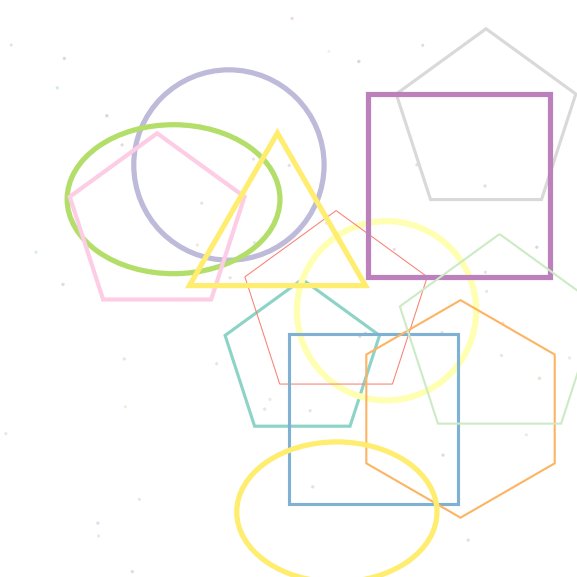[{"shape": "pentagon", "thickness": 1.5, "radius": 0.7, "center": [0.523, 0.375]}, {"shape": "circle", "thickness": 3, "radius": 0.78, "center": [0.669, 0.461]}, {"shape": "circle", "thickness": 2.5, "radius": 0.82, "center": [0.396, 0.713]}, {"shape": "pentagon", "thickness": 0.5, "radius": 0.83, "center": [0.582, 0.468]}, {"shape": "square", "thickness": 1.5, "radius": 0.73, "center": [0.647, 0.274]}, {"shape": "hexagon", "thickness": 1, "radius": 0.94, "center": [0.797, 0.291]}, {"shape": "oval", "thickness": 2.5, "radius": 0.92, "center": [0.301, 0.654]}, {"shape": "pentagon", "thickness": 2, "radius": 0.8, "center": [0.272, 0.609]}, {"shape": "pentagon", "thickness": 1.5, "radius": 0.82, "center": [0.842, 0.786]}, {"shape": "square", "thickness": 2.5, "radius": 0.79, "center": [0.795, 0.678]}, {"shape": "pentagon", "thickness": 1, "radius": 0.91, "center": [0.865, 0.412]}, {"shape": "oval", "thickness": 2.5, "radius": 0.87, "center": [0.583, 0.113]}, {"shape": "triangle", "thickness": 2.5, "radius": 0.88, "center": [0.48, 0.593]}]